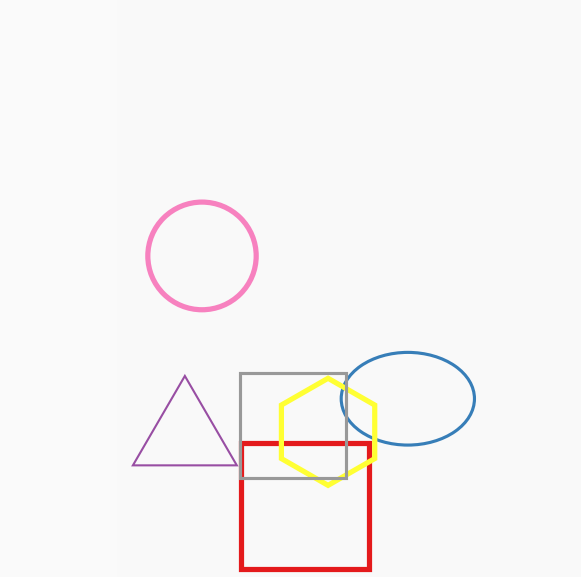[{"shape": "square", "thickness": 2.5, "radius": 0.55, "center": [0.525, 0.123]}, {"shape": "oval", "thickness": 1.5, "radius": 0.57, "center": [0.702, 0.309]}, {"shape": "triangle", "thickness": 1, "radius": 0.52, "center": [0.318, 0.245]}, {"shape": "hexagon", "thickness": 2.5, "radius": 0.46, "center": [0.564, 0.251]}, {"shape": "circle", "thickness": 2.5, "radius": 0.47, "center": [0.348, 0.556]}, {"shape": "square", "thickness": 1.5, "radius": 0.46, "center": [0.504, 0.262]}]